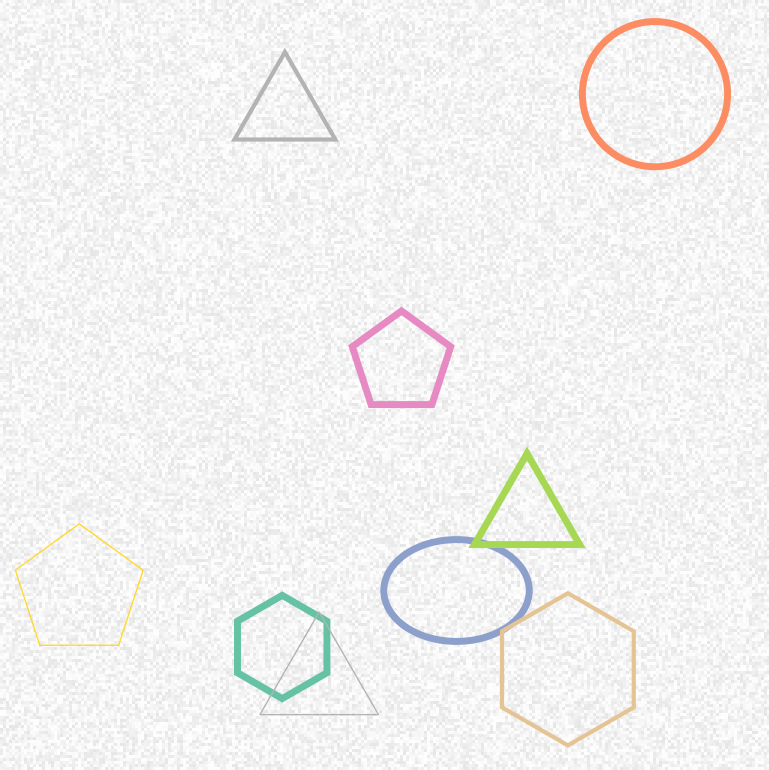[{"shape": "hexagon", "thickness": 2.5, "radius": 0.34, "center": [0.367, 0.16]}, {"shape": "circle", "thickness": 2.5, "radius": 0.47, "center": [0.851, 0.878]}, {"shape": "oval", "thickness": 2.5, "radius": 0.47, "center": [0.593, 0.233]}, {"shape": "pentagon", "thickness": 2.5, "radius": 0.34, "center": [0.521, 0.529]}, {"shape": "triangle", "thickness": 2.5, "radius": 0.39, "center": [0.685, 0.332]}, {"shape": "pentagon", "thickness": 0.5, "radius": 0.44, "center": [0.103, 0.233]}, {"shape": "hexagon", "thickness": 1.5, "radius": 0.49, "center": [0.738, 0.131]}, {"shape": "triangle", "thickness": 1.5, "radius": 0.38, "center": [0.37, 0.857]}, {"shape": "triangle", "thickness": 0.5, "radius": 0.44, "center": [0.415, 0.116]}]